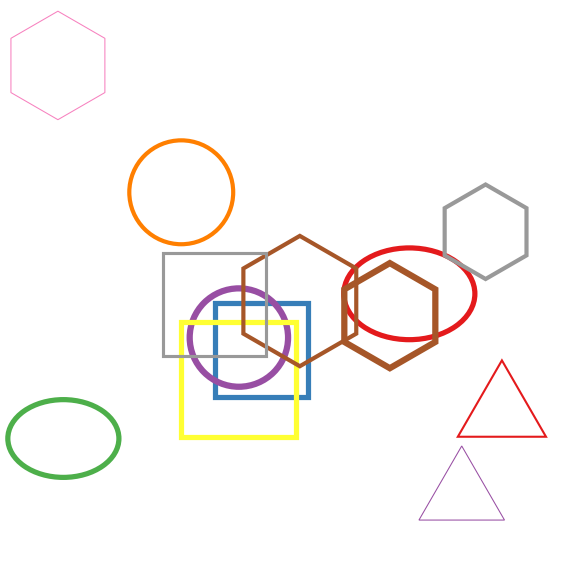[{"shape": "triangle", "thickness": 1, "radius": 0.44, "center": [0.869, 0.287]}, {"shape": "oval", "thickness": 2.5, "radius": 0.57, "center": [0.709, 0.49]}, {"shape": "square", "thickness": 2.5, "radius": 0.41, "center": [0.453, 0.393]}, {"shape": "oval", "thickness": 2.5, "radius": 0.48, "center": [0.11, 0.24]}, {"shape": "circle", "thickness": 3, "radius": 0.43, "center": [0.414, 0.415]}, {"shape": "triangle", "thickness": 0.5, "radius": 0.43, "center": [0.8, 0.141]}, {"shape": "circle", "thickness": 2, "radius": 0.45, "center": [0.314, 0.666]}, {"shape": "square", "thickness": 2.5, "radius": 0.5, "center": [0.413, 0.342]}, {"shape": "hexagon", "thickness": 3, "radius": 0.45, "center": [0.675, 0.453]}, {"shape": "hexagon", "thickness": 2, "radius": 0.56, "center": [0.519, 0.478]}, {"shape": "hexagon", "thickness": 0.5, "radius": 0.47, "center": [0.1, 0.886]}, {"shape": "square", "thickness": 1.5, "radius": 0.44, "center": [0.372, 0.472]}, {"shape": "hexagon", "thickness": 2, "radius": 0.41, "center": [0.841, 0.598]}]